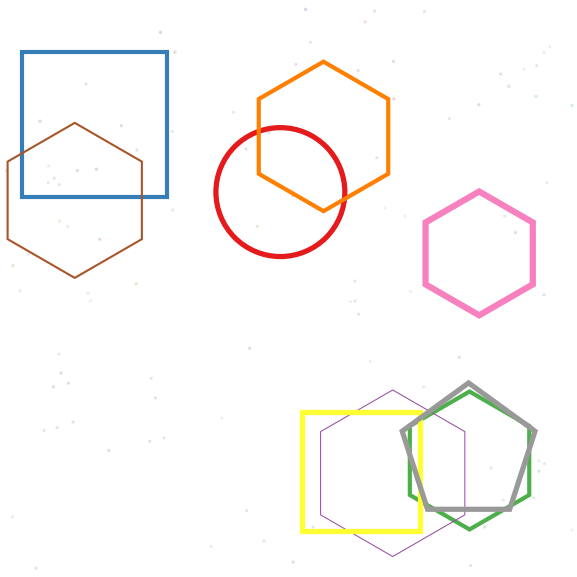[{"shape": "circle", "thickness": 2.5, "radius": 0.56, "center": [0.486, 0.667]}, {"shape": "square", "thickness": 2, "radius": 0.63, "center": [0.164, 0.783]}, {"shape": "hexagon", "thickness": 2, "radius": 0.6, "center": [0.813, 0.202]}, {"shape": "hexagon", "thickness": 0.5, "radius": 0.72, "center": [0.68, 0.18]}, {"shape": "hexagon", "thickness": 2, "radius": 0.65, "center": [0.56, 0.763]}, {"shape": "square", "thickness": 2.5, "radius": 0.51, "center": [0.625, 0.183]}, {"shape": "hexagon", "thickness": 1, "radius": 0.67, "center": [0.129, 0.652]}, {"shape": "hexagon", "thickness": 3, "radius": 0.54, "center": [0.83, 0.56]}, {"shape": "pentagon", "thickness": 2.5, "radius": 0.6, "center": [0.811, 0.215]}]